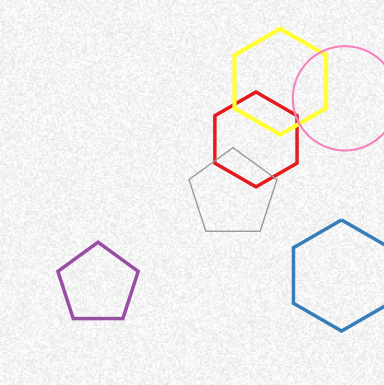[{"shape": "hexagon", "thickness": 2.5, "radius": 0.62, "center": [0.665, 0.638]}, {"shape": "hexagon", "thickness": 2.5, "radius": 0.72, "center": [0.887, 0.284]}, {"shape": "pentagon", "thickness": 2.5, "radius": 0.55, "center": [0.255, 0.261]}, {"shape": "hexagon", "thickness": 3, "radius": 0.69, "center": [0.728, 0.788]}, {"shape": "circle", "thickness": 1.5, "radius": 0.68, "center": [0.896, 0.745]}, {"shape": "pentagon", "thickness": 1, "radius": 0.6, "center": [0.605, 0.496]}]